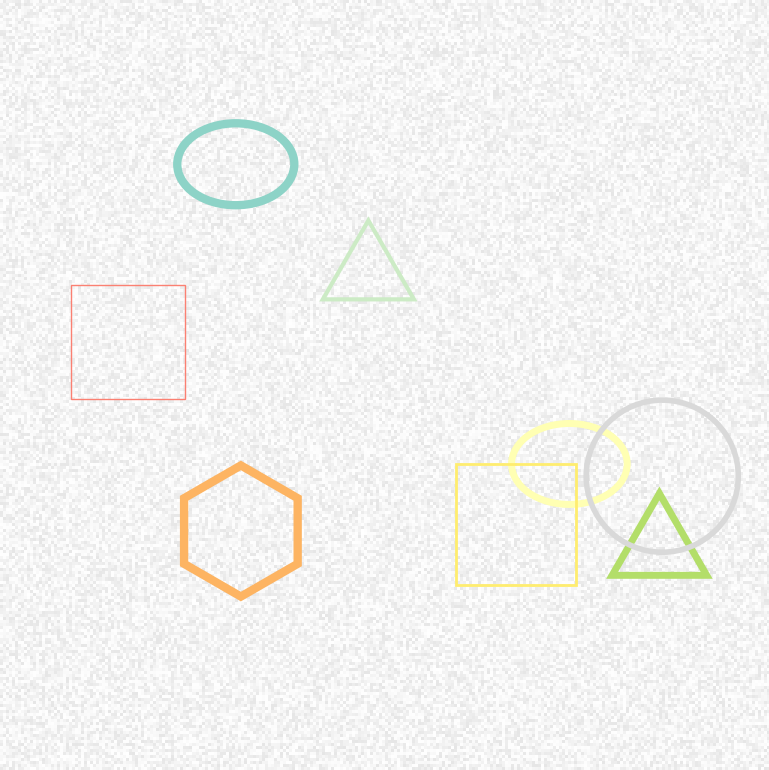[{"shape": "oval", "thickness": 3, "radius": 0.38, "center": [0.306, 0.787]}, {"shape": "oval", "thickness": 2.5, "radius": 0.38, "center": [0.739, 0.397]}, {"shape": "square", "thickness": 0.5, "radius": 0.37, "center": [0.166, 0.556]}, {"shape": "hexagon", "thickness": 3, "radius": 0.43, "center": [0.313, 0.31]}, {"shape": "triangle", "thickness": 2.5, "radius": 0.35, "center": [0.856, 0.288]}, {"shape": "circle", "thickness": 2, "radius": 0.49, "center": [0.86, 0.382]}, {"shape": "triangle", "thickness": 1.5, "radius": 0.34, "center": [0.478, 0.645]}, {"shape": "square", "thickness": 1, "radius": 0.39, "center": [0.67, 0.319]}]